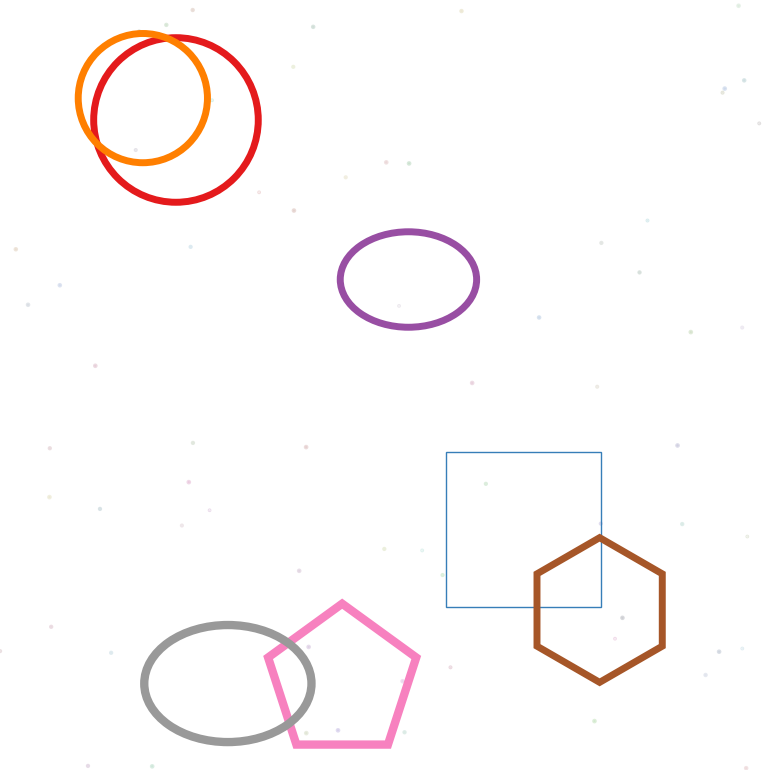[{"shape": "circle", "thickness": 2.5, "radius": 0.53, "center": [0.229, 0.844]}, {"shape": "square", "thickness": 0.5, "radius": 0.5, "center": [0.68, 0.312]}, {"shape": "oval", "thickness": 2.5, "radius": 0.44, "center": [0.53, 0.637]}, {"shape": "circle", "thickness": 2.5, "radius": 0.42, "center": [0.185, 0.873]}, {"shape": "hexagon", "thickness": 2.5, "radius": 0.47, "center": [0.779, 0.208]}, {"shape": "pentagon", "thickness": 3, "radius": 0.51, "center": [0.444, 0.115]}, {"shape": "oval", "thickness": 3, "radius": 0.54, "center": [0.296, 0.112]}]